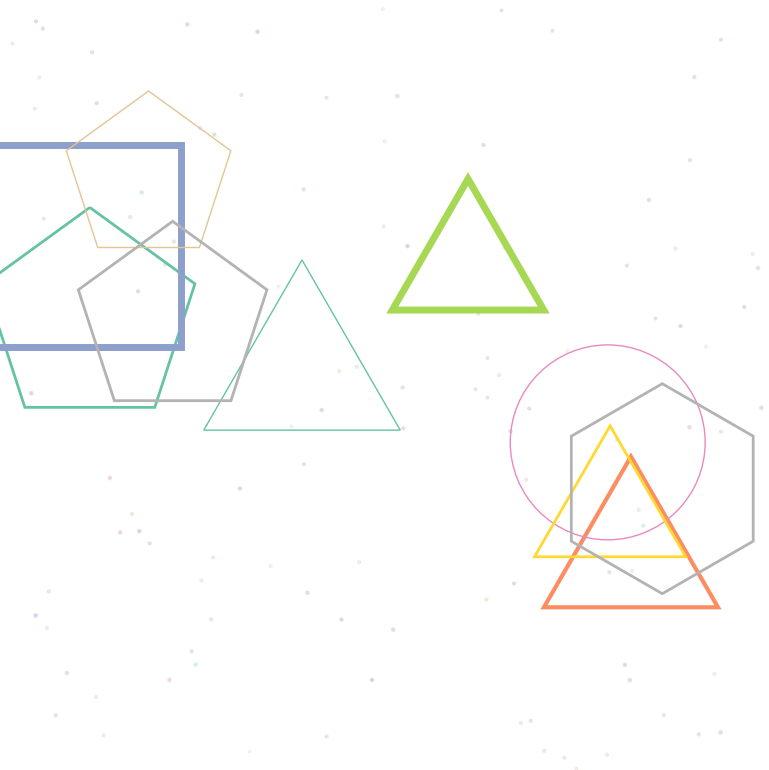[{"shape": "pentagon", "thickness": 1, "radius": 0.72, "center": [0.117, 0.587]}, {"shape": "triangle", "thickness": 0.5, "radius": 0.74, "center": [0.392, 0.515]}, {"shape": "triangle", "thickness": 1.5, "radius": 0.65, "center": [0.819, 0.277]}, {"shape": "square", "thickness": 2.5, "radius": 0.66, "center": [0.104, 0.68]}, {"shape": "circle", "thickness": 0.5, "radius": 0.63, "center": [0.789, 0.426]}, {"shape": "triangle", "thickness": 2.5, "radius": 0.57, "center": [0.608, 0.654]}, {"shape": "triangle", "thickness": 1, "radius": 0.57, "center": [0.792, 0.334]}, {"shape": "pentagon", "thickness": 0.5, "radius": 0.56, "center": [0.193, 0.769]}, {"shape": "pentagon", "thickness": 1, "radius": 0.64, "center": [0.224, 0.584]}, {"shape": "hexagon", "thickness": 1, "radius": 0.68, "center": [0.86, 0.365]}]